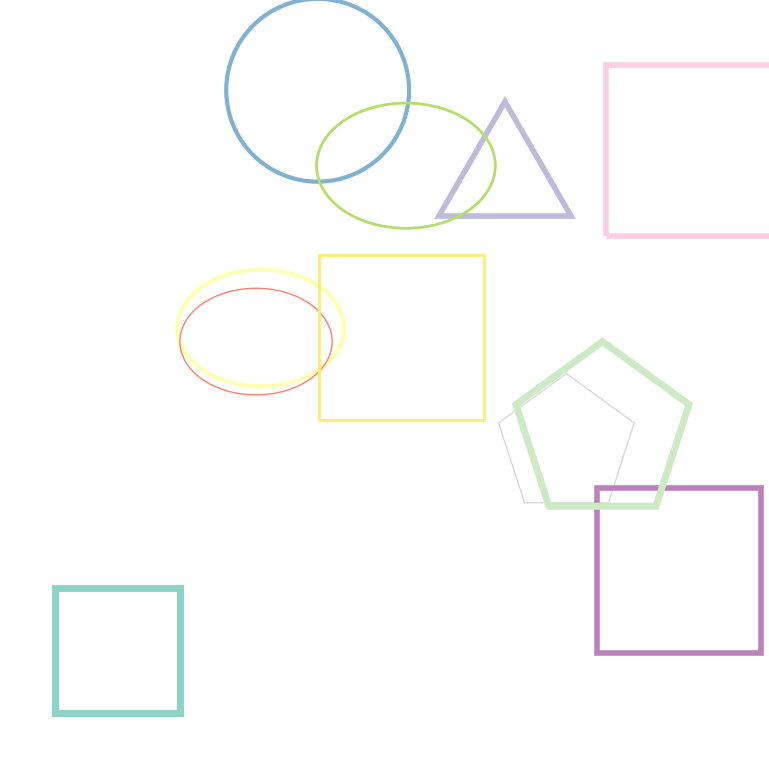[{"shape": "square", "thickness": 2.5, "radius": 0.4, "center": [0.152, 0.155]}, {"shape": "oval", "thickness": 1.5, "radius": 0.54, "center": [0.339, 0.574]}, {"shape": "triangle", "thickness": 2, "radius": 0.5, "center": [0.656, 0.769]}, {"shape": "oval", "thickness": 0.5, "radius": 0.49, "center": [0.332, 0.556]}, {"shape": "circle", "thickness": 1.5, "radius": 0.59, "center": [0.413, 0.883]}, {"shape": "oval", "thickness": 1, "radius": 0.58, "center": [0.527, 0.785]}, {"shape": "square", "thickness": 2, "radius": 0.56, "center": [0.899, 0.804]}, {"shape": "pentagon", "thickness": 0.5, "radius": 0.46, "center": [0.736, 0.422]}, {"shape": "square", "thickness": 2, "radius": 0.53, "center": [0.882, 0.259]}, {"shape": "pentagon", "thickness": 2.5, "radius": 0.59, "center": [0.782, 0.438]}, {"shape": "square", "thickness": 1, "radius": 0.54, "center": [0.522, 0.561]}]